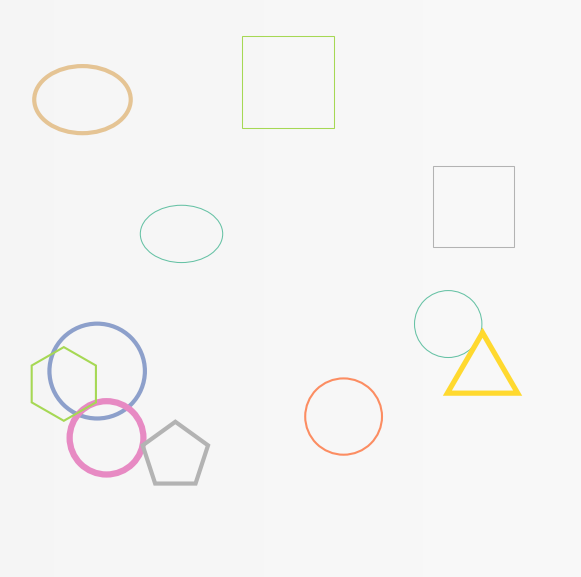[{"shape": "circle", "thickness": 0.5, "radius": 0.29, "center": [0.771, 0.438]}, {"shape": "oval", "thickness": 0.5, "radius": 0.35, "center": [0.312, 0.594]}, {"shape": "circle", "thickness": 1, "radius": 0.33, "center": [0.591, 0.278]}, {"shape": "circle", "thickness": 2, "radius": 0.41, "center": [0.167, 0.357]}, {"shape": "circle", "thickness": 3, "radius": 0.32, "center": [0.183, 0.241]}, {"shape": "square", "thickness": 0.5, "radius": 0.4, "center": [0.496, 0.857]}, {"shape": "hexagon", "thickness": 1, "radius": 0.32, "center": [0.11, 0.334]}, {"shape": "triangle", "thickness": 2.5, "radius": 0.35, "center": [0.83, 0.353]}, {"shape": "oval", "thickness": 2, "radius": 0.41, "center": [0.142, 0.827]}, {"shape": "square", "thickness": 0.5, "radius": 0.35, "center": [0.815, 0.641]}, {"shape": "pentagon", "thickness": 2, "radius": 0.3, "center": [0.302, 0.21]}]